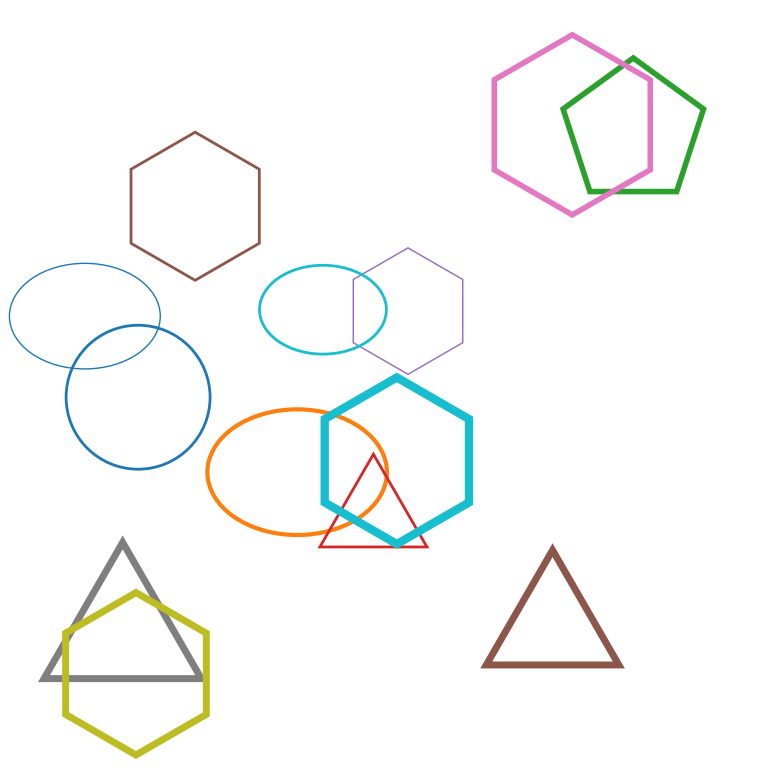[{"shape": "oval", "thickness": 0.5, "radius": 0.49, "center": [0.11, 0.589]}, {"shape": "circle", "thickness": 1, "radius": 0.47, "center": [0.179, 0.484]}, {"shape": "oval", "thickness": 1.5, "radius": 0.58, "center": [0.386, 0.387]}, {"shape": "pentagon", "thickness": 2, "radius": 0.48, "center": [0.822, 0.829]}, {"shape": "triangle", "thickness": 1, "radius": 0.4, "center": [0.485, 0.33]}, {"shape": "hexagon", "thickness": 0.5, "radius": 0.41, "center": [0.53, 0.596]}, {"shape": "hexagon", "thickness": 1, "radius": 0.48, "center": [0.253, 0.732]}, {"shape": "triangle", "thickness": 2.5, "radius": 0.5, "center": [0.718, 0.186]}, {"shape": "hexagon", "thickness": 2, "radius": 0.58, "center": [0.743, 0.838]}, {"shape": "triangle", "thickness": 2.5, "radius": 0.59, "center": [0.159, 0.178]}, {"shape": "hexagon", "thickness": 2.5, "radius": 0.53, "center": [0.177, 0.125]}, {"shape": "hexagon", "thickness": 3, "radius": 0.54, "center": [0.515, 0.402]}, {"shape": "oval", "thickness": 1, "radius": 0.41, "center": [0.419, 0.598]}]